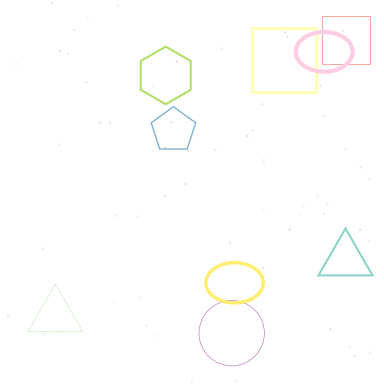[{"shape": "triangle", "thickness": 1.5, "radius": 0.41, "center": [0.897, 0.325]}, {"shape": "square", "thickness": 2, "radius": 0.42, "center": [0.737, 0.844]}, {"shape": "square", "thickness": 0.5, "radius": 0.31, "center": [0.899, 0.896]}, {"shape": "pentagon", "thickness": 1, "radius": 0.3, "center": [0.45, 0.662]}, {"shape": "hexagon", "thickness": 1.5, "radius": 0.37, "center": [0.43, 0.804]}, {"shape": "oval", "thickness": 3, "radius": 0.37, "center": [0.842, 0.865]}, {"shape": "circle", "thickness": 0.5, "radius": 0.42, "center": [0.602, 0.135]}, {"shape": "triangle", "thickness": 0.5, "radius": 0.41, "center": [0.144, 0.18]}, {"shape": "oval", "thickness": 2.5, "radius": 0.37, "center": [0.609, 0.265]}]